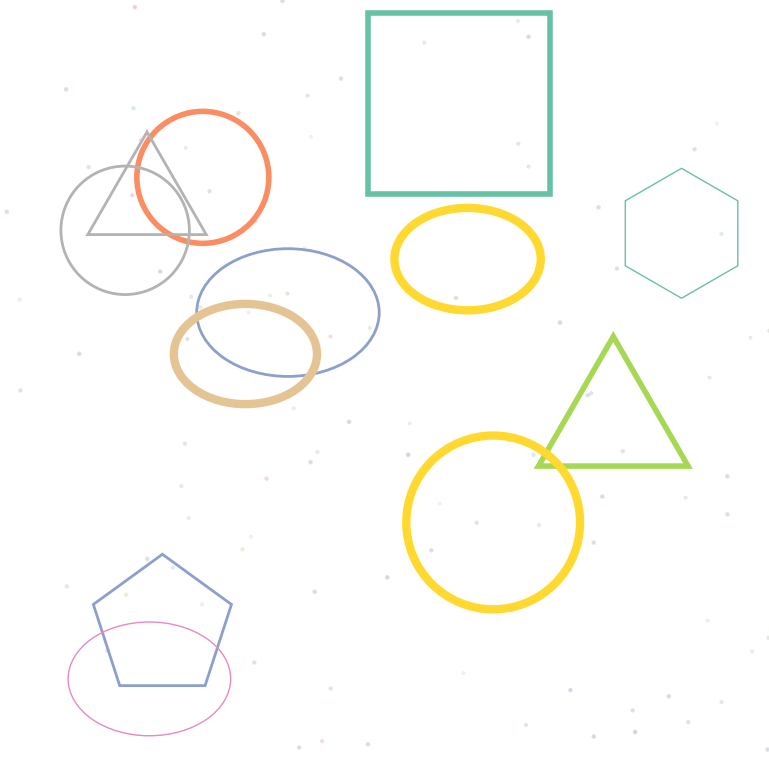[{"shape": "square", "thickness": 2, "radius": 0.59, "center": [0.596, 0.866]}, {"shape": "hexagon", "thickness": 0.5, "radius": 0.42, "center": [0.885, 0.697]}, {"shape": "circle", "thickness": 2, "radius": 0.43, "center": [0.263, 0.77]}, {"shape": "oval", "thickness": 1, "radius": 0.59, "center": [0.374, 0.594]}, {"shape": "pentagon", "thickness": 1, "radius": 0.47, "center": [0.211, 0.186]}, {"shape": "oval", "thickness": 0.5, "radius": 0.53, "center": [0.194, 0.118]}, {"shape": "triangle", "thickness": 2, "radius": 0.56, "center": [0.796, 0.451]}, {"shape": "oval", "thickness": 3, "radius": 0.48, "center": [0.607, 0.663]}, {"shape": "circle", "thickness": 3, "radius": 0.56, "center": [0.641, 0.322]}, {"shape": "oval", "thickness": 3, "radius": 0.46, "center": [0.319, 0.54]}, {"shape": "circle", "thickness": 1, "radius": 0.42, "center": [0.163, 0.701]}, {"shape": "triangle", "thickness": 1, "radius": 0.44, "center": [0.191, 0.74]}]